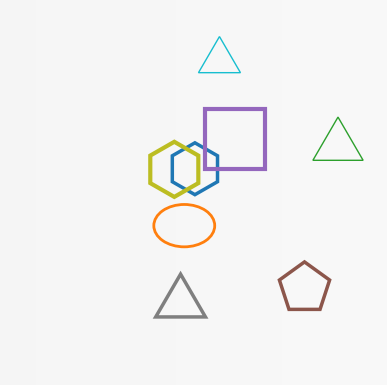[{"shape": "hexagon", "thickness": 2.5, "radius": 0.34, "center": [0.503, 0.562]}, {"shape": "oval", "thickness": 2, "radius": 0.39, "center": [0.476, 0.414]}, {"shape": "triangle", "thickness": 1, "radius": 0.37, "center": [0.872, 0.621]}, {"shape": "square", "thickness": 3, "radius": 0.39, "center": [0.607, 0.638]}, {"shape": "pentagon", "thickness": 2.5, "radius": 0.34, "center": [0.786, 0.252]}, {"shape": "triangle", "thickness": 2.5, "radius": 0.37, "center": [0.466, 0.214]}, {"shape": "hexagon", "thickness": 3, "radius": 0.36, "center": [0.45, 0.56]}, {"shape": "triangle", "thickness": 1, "radius": 0.31, "center": [0.566, 0.842]}]